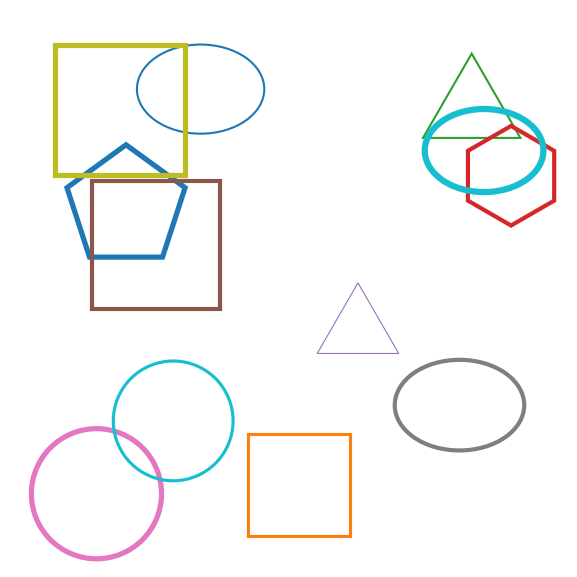[{"shape": "oval", "thickness": 1, "radius": 0.55, "center": [0.347, 0.845]}, {"shape": "pentagon", "thickness": 2.5, "radius": 0.54, "center": [0.218, 0.641]}, {"shape": "square", "thickness": 1.5, "radius": 0.44, "center": [0.518, 0.16]}, {"shape": "triangle", "thickness": 1, "radius": 0.49, "center": [0.817, 0.809]}, {"shape": "hexagon", "thickness": 2, "radius": 0.43, "center": [0.885, 0.695]}, {"shape": "triangle", "thickness": 0.5, "radius": 0.41, "center": [0.62, 0.428]}, {"shape": "square", "thickness": 2, "radius": 0.55, "center": [0.271, 0.574]}, {"shape": "circle", "thickness": 2.5, "radius": 0.56, "center": [0.167, 0.144]}, {"shape": "oval", "thickness": 2, "radius": 0.56, "center": [0.796, 0.298]}, {"shape": "square", "thickness": 2.5, "radius": 0.56, "center": [0.208, 0.809]}, {"shape": "oval", "thickness": 3, "radius": 0.51, "center": [0.838, 0.738]}, {"shape": "circle", "thickness": 1.5, "radius": 0.52, "center": [0.3, 0.27]}]